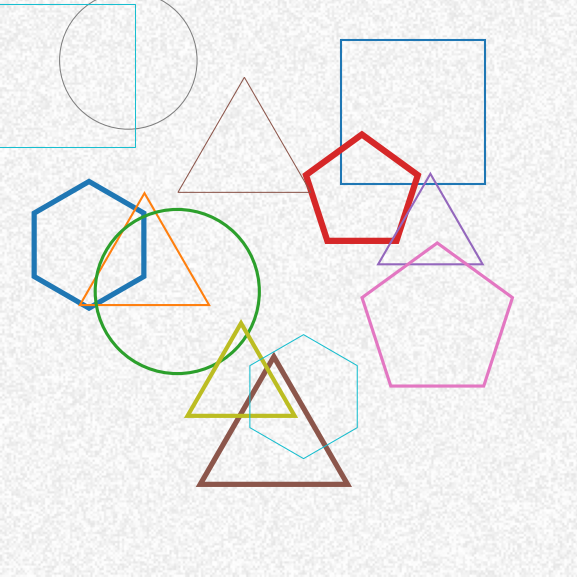[{"shape": "hexagon", "thickness": 2.5, "radius": 0.55, "center": [0.154, 0.575]}, {"shape": "square", "thickness": 1, "radius": 0.62, "center": [0.715, 0.805]}, {"shape": "triangle", "thickness": 1, "radius": 0.65, "center": [0.25, 0.535]}, {"shape": "circle", "thickness": 1.5, "radius": 0.71, "center": [0.307, 0.494]}, {"shape": "pentagon", "thickness": 3, "radius": 0.51, "center": [0.627, 0.664]}, {"shape": "triangle", "thickness": 1, "radius": 0.52, "center": [0.745, 0.594]}, {"shape": "triangle", "thickness": 0.5, "radius": 0.66, "center": [0.423, 0.732]}, {"shape": "triangle", "thickness": 2.5, "radius": 0.74, "center": [0.474, 0.234]}, {"shape": "pentagon", "thickness": 1.5, "radius": 0.68, "center": [0.757, 0.441]}, {"shape": "circle", "thickness": 0.5, "radius": 0.6, "center": [0.222, 0.894]}, {"shape": "triangle", "thickness": 2, "radius": 0.53, "center": [0.417, 0.333]}, {"shape": "square", "thickness": 0.5, "radius": 0.62, "center": [0.11, 0.868]}, {"shape": "hexagon", "thickness": 0.5, "radius": 0.54, "center": [0.526, 0.312]}]